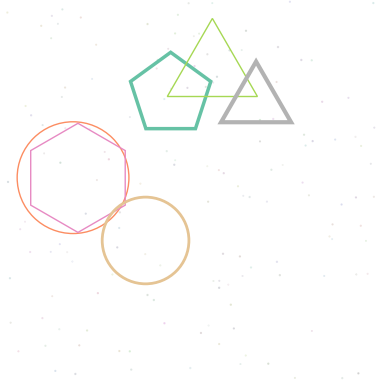[{"shape": "pentagon", "thickness": 2.5, "radius": 0.55, "center": [0.443, 0.755]}, {"shape": "circle", "thickness": 1, "radius": 0.73, "center": [0.19, 0.539]}, {"shape": "hexagon", "thickness": 1, "radius": 0.71, "center": [0.203, 0.538]}, {"shape": "triangle", "thickness": 1, "radius": 0.68, "center": [0.552, 0.817]}, {"shape": "circle", "thickness": 2, "radius": 0.56, "center": [0.378, 0.375]}, {"shape": "triangle", "thickness": 3, "radius": 0.53, "center": [0.665, 0.735]}]